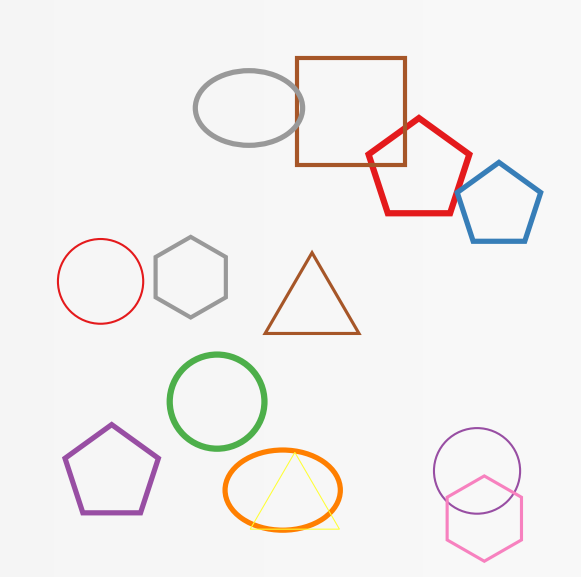[{"shape": "pentagon", "thickness": 3, "radius": 0.46, "center": [0.721, 0.704]}, {"shape": "circle", "thickness": 1, "radius": 0.37, "center": [0.173, 0.512]}, {"shape": "pentagon", "thickness": 2.5, "radius": 0.38, "center": [0.858, 0.642]}, {"shape": "circle", "thickness": 3, "radius": 0.41, "center": [0.373, 0.304]}, {"shape": "pentagon", "thickness": 2.5, "radius": 0.42, "center": [0.192, 0.179]}, {"shape": "circle", "thickness": 1, "radius": 0.37, "center": [0.821, 0.184]}, {"shape": "oval", "thickness": 2.5, "radius": 0.5, "center": [0.486, 0.15]}, {"shape": "triangle", "thickness": 0.5, "radius": 0.44, "center": [0.507, 0.127]}, {"shape": "square", "thickness": 2, "radius": 0.46, "center": [0.604, 0.806]}, {"shape": "triangle", "thickness": 1.5, "radius": 0.47, "center": [0.537, 0.468]}, {"shape": "hexagon", "thickness": 1.5, "radius": 0.37, "center": [0.833, 0.101]}, {"shape": "hexagon", "thickness": 2, "radius": 0.35, "center": [0.328, 0.519]}, {"shape": "oval", "thickness": 2.5, "radius": 0.46, "center": [0.428, 0.812]}]